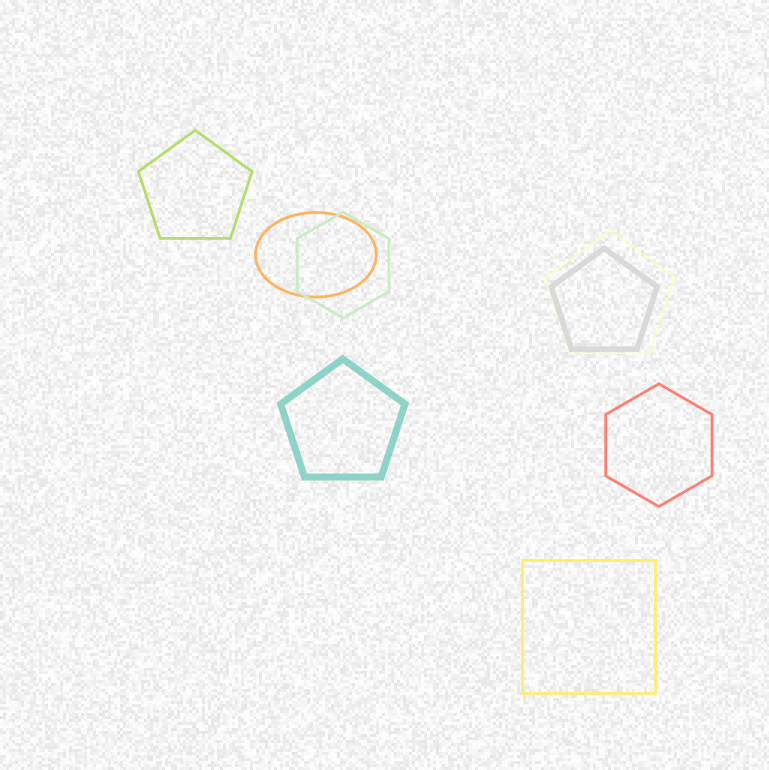[{"shape": "pentagon", "thickness": 2.5, "radius": 0.42, "center": [0.445, 0.449]}, {"shape": "pentagon", "thickness": 0.5, "radius": 0.44, "center": [0.793, 0.612]}, {"shape": "hexagon", "thickness": 1, "radius": 0.4, "center": [0.856, 0.422]}, {"shape": "oval", "thickness": 1, "radius": 0.39, "center": [0.41, 0.669]}, {"shape": "pentagon", "thickness": 1, "radius": 0.39, "center": [0.254, 0.753]}, {"shape": "pentagon", "thickness": 2, "radius": 0.36, "center": [0.785, 0.605]}, {"shape": "hexagon", "thickness": 1, "radius": 0.34, "center": [0.446, 0.656]}, {"shape": "square", "thickness": 1, "radius": 0.43, "center": [0.764, 0.187]}]